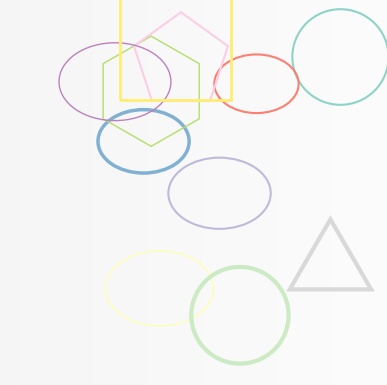[{"shape": "circle", "thickness": 1.5, "radius": 0.62, "center": [0.879, 0.852]}, {"shape": "oval", "thickness": 1, "radius": 0.7, "center": [0.412, 0.251]}, {"shape": "oval", "thickness": 1.5, "radius": 0.66, "center": [0.567, 0.498]}, {"shape": "oval", "thickness": 1.5, "radius": 0.54, "center": [0.662, 0.782]}, {"shape": "oval", "thickness": 2.5, "radius": 0.59, "center": [0.37, 0.633]}, {"shape": "hexagon", "thickness": 1, "radius": 0.72, "center": [0.39, 0.763]}, {"shape": "pentagon", "thickness": 1.5, "radius": 0.64, "center": [0.467, 0.841]}, {"shape": "triangle", "thickness": 3, "radius": 0.61, "center": [0.853, 0.309]}, {"shape": "oval", "thickness": 1, "radius": 0.72, "center": [0.297, 0.788]}, {"shape": "circle", "thickness": 3, "radius": 0.63, "center": [0.619, 0.181]}, {"shape": "square", "thickness": 2, "radius": 0.72, "center": [0.453, 0.885]}]